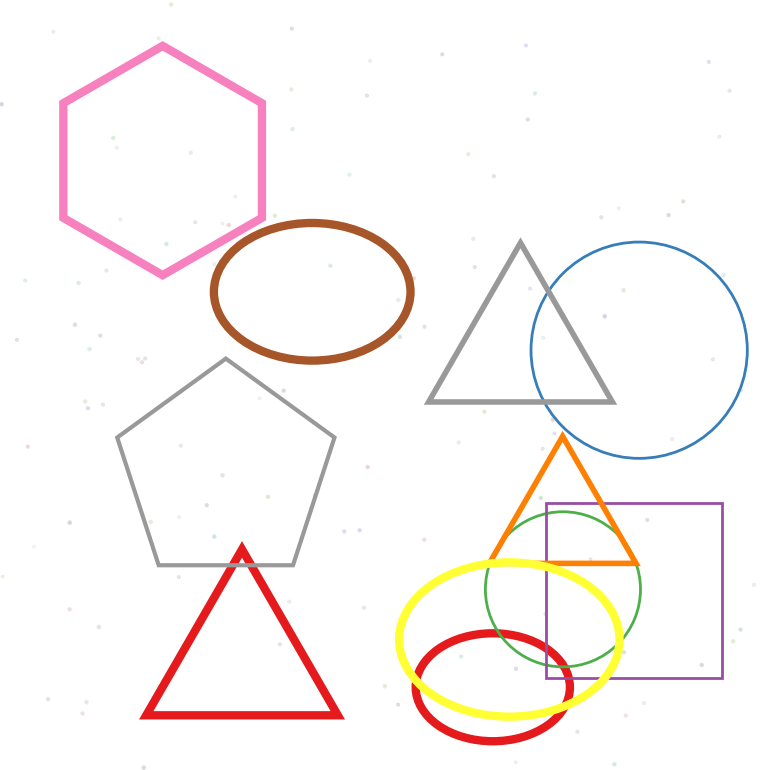[{"shape": "oval", "thickness": 3, "radius": 0.5, "center": [0.64, 0.107]}, {"shape": "triangle", "thickness": 3, "radius": 0.72, "center": [0.314, 0.143]}, {"shape": "circle", "thickness": 1, "radius": 0.7, "center": [0.83, 0.545]}, {"shape": "circle", "thickness": 1, "radius": 0.5, "center": [0.731, 0.235]}, {"shape": "square", "thickness": 1, "radius": 0.57, "center": [0.823, 0.233]}, {"shape": "triangle", "thickness": 2, "radius": 0.55, "center": [0.731, 0.323]}, {"shape": "oval", "thickness": 3, "radius": 0.72, "center": [0.661, 0.169]}, {"shape": "oval", "thickness": 3, "radius": 0.64, "center": [0.405, 0.621]}, {"shape": "hexagon", "thickness": 3, "radius": 0.74, "center": [0.211, 0.792]}, {"shape": "triangle", "thickness": 2, "radius": 0.69, "center": [0.676, 0.547]}, {"shape": "pentagon", "thickness": 1.5, "radius": 0.74, "center": [0.293, 0.386]}]